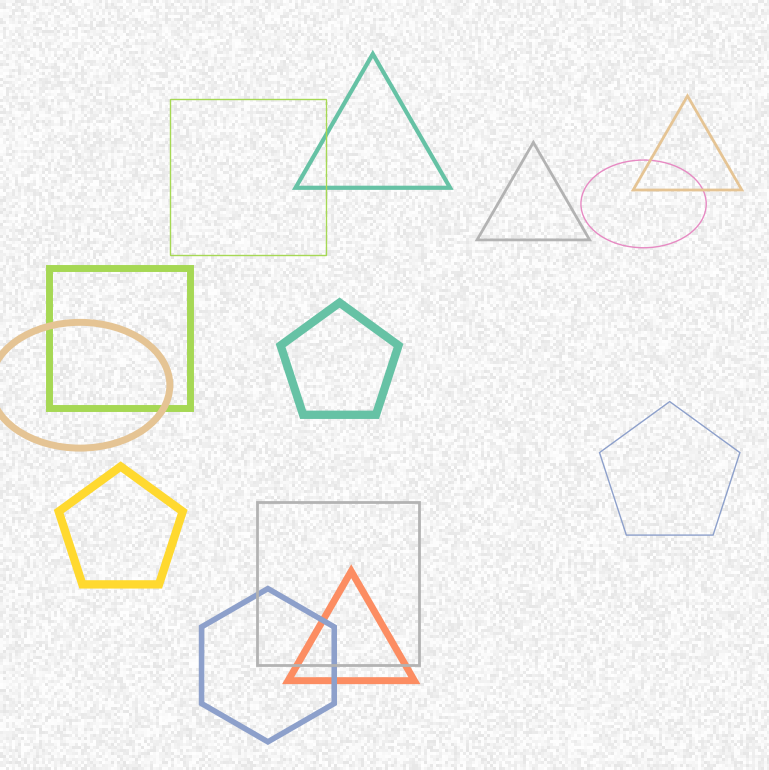[{"shape": "triangle", "thickness": 1.5, "radius": 0.58, "center": [0.484, 0.814]}, {"shape": "pentagon", "thickness": 3, "radius": 0.4, "center": [0.441, 0.526]}, {"shape": "triangle", "thickness": 2.5, "radius": 0.47, "center": [0.456, 0.163]}, {"shape": "pentagon", "thickness": 0.5, "radius": 0.48, "center": [0.87, 0.383]}, {"shape": "hexagon", "thickness": 2, "radius": 0.5, "center": [0.348, 0.136]}, {"shape": "oval", "thickness": 0.5, "radius": 0.41, "center": [0.836, 0.735]}, {"shape": "square", "thickness": 0.5, "radius": 0.51, "center": [0.322, 0.77]}, {"shape": "square", "thickness": 2.5, "radius": 0.46, "center": [0.155, 0.562]}, {"shape": "pentagon", "thickness": 3, "radius": 0.42, "center": [0.157, 0.31]}, {"shape": "oval", "thickness": 2.5, "radius": 0.58, "center": [0.104, 0.5]}, {"shape": "triangle", "thickness": 1, "radius": 0.41, "center": [0.893, 0.794]}, {"shape": "square", "thickness": 1, "radius": 0.53, "center": [0.439, 0.242]}, {"shape": "triangle", "thickness": 1, "radius": 0.42, "center": [0.693, 0.731]}]